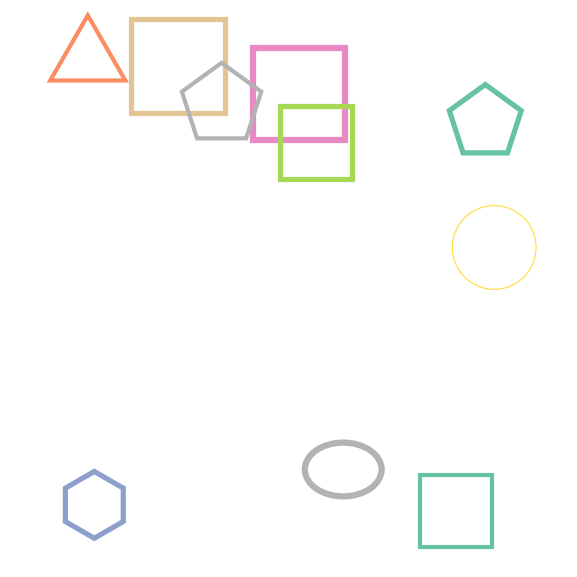[{"shape": "square", "thickness": 2, "radius": 0.31, "center": [0.79, 0.115]}, {"shape": "pentagon", "thickness": 2.5, "radius": 0.33, "center": [0.84, 0.787]}, {"shape": "triangle", "thickness": 2, "radius": 0.38, "center": [0.152, 0.897]}, {"shape": "hexagon", "thickness": 2.5, "radius": 0.29, "center": [0.163, 0.125]}, {"shape": "square", "thickness": 3, "radius": 0.4, "center": [0.517, 0.837]}, {"shape": "square", "thickness": 2.5, "radius": 0.31, "center": [0.547, 0.752]}, {"shape": "circle", "thickness": 0.5, "radius": 0.36, "center": [0.856, 0.571]}, {"shape": "square", "thickness": 2.5, "radius": 0.41, "center": [0.309, 0.885]}, {"shape": "oval", "thickness": 3, "radius": 0.33, "center": [0.594, 0.186]}, {"shape": "pentagon", "thickness": 2, "radius": 0.36, "center": [0.384, 0.818]}]